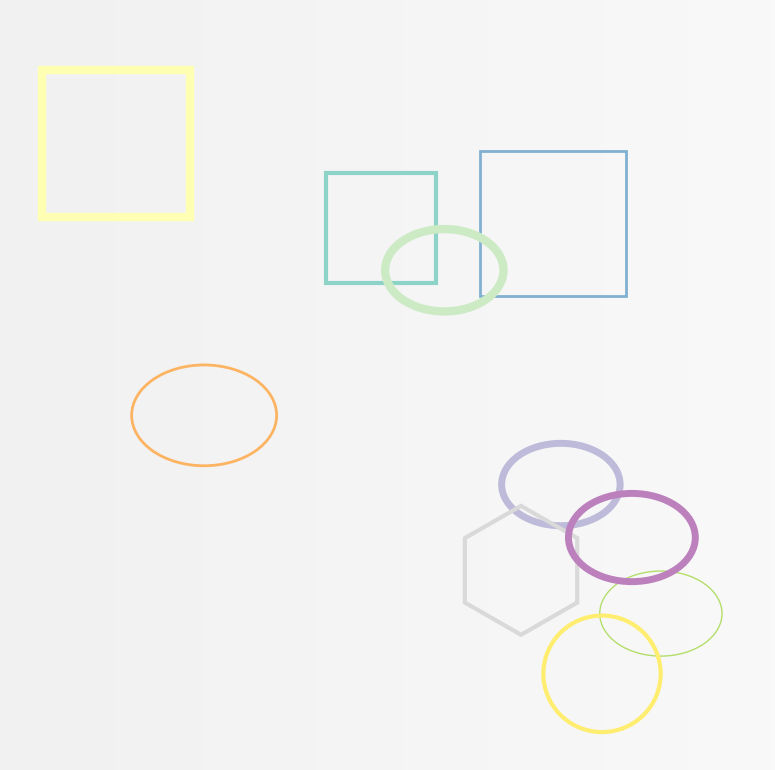[{"shape": "square", "thickness": 1.5, "radius": 0.36, "center": [0.492, 0.704]}, {"shape": "square", "thickness": 3, "radius": 0.48, "center": [0.149, 0.813]}, {"shape": "oval", "thickness": 2.5, "radius": 0.38, "center": [0.724, 0.371]}, {"shape": "square", "thickness": 1, "radius": 0.47, "center": [0.714, 0.71]}, {"shape": "oval", "thickness": 1, "radius": 0.47, "center": [0.263, 0.461]}, {"shape": "oval", "thickness": 0.5, "radius": 0.39, "center": [0.853, 0.203]}, {"shape": "hexagon", "thickness": 1.5, "radius": 0.42, "center": [0.672, 0.259]}, {"shape": "oval", "thickness": 2.5, "radius": 0.41, "center": [0.815, 0.302]}, {"shape": "oval", "thickness": 3, "radius": 0.38, "center": [0.573, 0.649]}, {"shape": "circle", "thickness": 1.5, "radius": 0.38, "center": [0.777, 0.125]}]